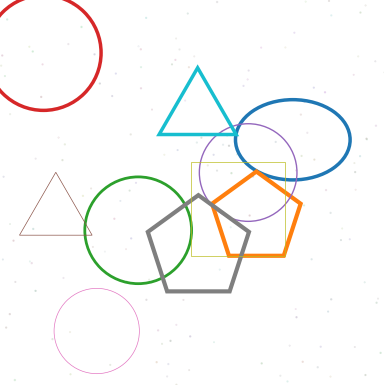[{"shape": "oval", "thickness": 2.5, "radius": 0.74, "center": [0.761, 0.637]}, {"shape": "pentagon", "thickness": 3, "radius": 0.6, "center": [0.666, 0.434]}, {"shape": "circle", "thickness": 2, "radius": 0.69, "center": [0.359, 0.402]}, {"shape": "circle", "thickness": 2.5, "radius": 0.75, "center": [0.113, 0.863]}, {"shape": "circle", "thickness": 1, "radius": 0.63, "center": [0.645, 0.552]}, {"shape": "triangle", "thickness": 0.5, "radius": 0.54, "center": [0.145, 0.444]}, {"shape": "circle", "thickness": 0.5, "radius": 0.55, "center": [0.251, 0.14]}, {"shape": "pentagon", "thickness": 3, "radius": 0.69, "center": [0.515, 0.355]}, {"shape": "square", "thickness": 0.5, "radius": 0.61, "center": [0.618, 0.457]}, {"shape": "triangle", "thickness": 2.5, "radius": 0.58, "center": [0.513, 0.708]}]